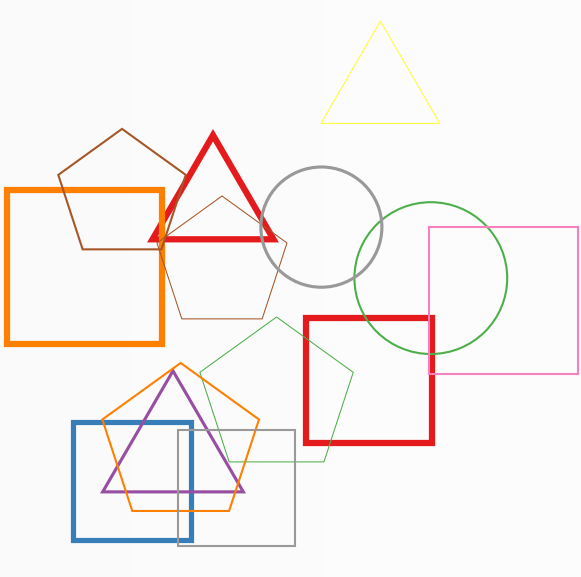[{"shape": "square", "thickness": 3, "radius": 0.54, "center": [0.635, 0.341]}, {"shape": "triangle", "thickness": 3, "radius": 0.6, "center": [0.366, 0.645]}, {"shape": "square", "thickness": 2.5, "radius": 0.51, "center": [0.227, 0.166]}, {"shape": "circle", "thickness": 1, "radius": 0.66, "center": [0.741, 0.518]}, {"shape": "pentagon", "thickness": 0.5, "radius": 0.69, "center": [0.476, 0.312]}, {"shape": "triangle", "thickness": 1.5, "radius": 0.7, "center": [0.298, 0.217]}, {"shape": "pentagon", "thickness": 1, "radius": 0.71, "center": [0.311, 0.229]}, {"shape": "square", "thickness": 3, "radius": 0.67, "center": [0.146, 0.536]}, {"shape": "triangle", "thickness": 0.5, "radius": 0.59, "center": [0.654, 0.844]}, {"shape": "pentagon", "thickness": 1, "radius": 0.58, "center": [0.21, 0.661]}, {"shape": "pentagon", "thickness": 0.5, "radius": 0.59, "center": [0.382, 0.542]}, {"shape": "square", "thickness": 1, "radius": 0.64, "center": [0.866, 0.479]}, {"shape": "circle", "thickness": 1.5, "radius": 0.52, "center": [0.553, 0.606]}, {"shape": "square", "thickness": 1, "radius": 0.5, "center": [0.407, 0.154]}]